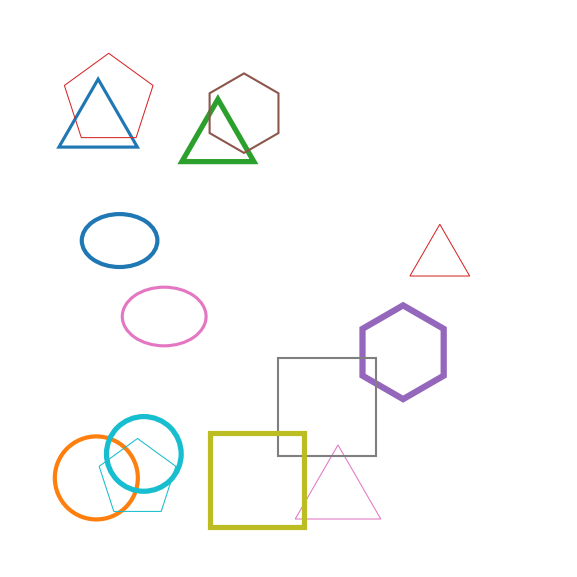[{"shape": "oval", "thickness": 2, "radius": 0.33, "center": [0.207, 0.583]}, {"shape": "triangle", "thickness": 1.5, "radius": 0.39, "center": [0.17, 0.784]}, {"shape": "circle", "thickness": 2, "radius": 0.36, "center": [0.167, 0.172]}, {"shape": "triangle", "thickness": 2.5, "radius": 0.36, "center": [0.377, 0.755]}, {"shape": "pentagon", "thickness": 0.5, "radius": 0.4, "center": [0.188, 0.826]}, {"shape": "triangle", "thickness": 0.5, "radius": 0.3, "center": [0.762, 0.551]}, {"shape": "hexagon", "thickness": 3, "radius": 0.41, "center": [0.698, 0.389]}, {"shape": "hexagon", "thickness": 1, "radius": 0.34, "center": [0.423, 0.803]}, {"shape": "triangle", "thickness": 0.5, "radius": 0.43, "center": [0.585, 0.143]}, {"shape": "oval", "thickness": 1.5, "radius": 0.36, "center": [0.284, 0.451]}, {"shape": "square", "thickness": 1, "radius": 0.43, "center": [0.567, 0.294]}, {"shape": "square", "thickness": 2.5, "radius": 0.41, "center": [0.445, 0.168]}, {"shape": "pentagon", "thickness": 0.5, "radius": 0.35, "center": [0.238, 0.17]}, {"shape": "circle", "thickness": 2.5, "radius": 0.32, "center": [0.249, 0.213]}]